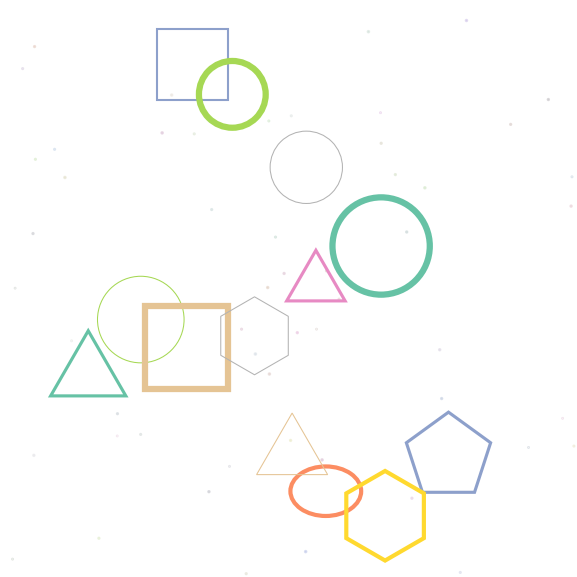[{"shape": "circle", "thickness": 3, "radius": 0.42, "center": [0.66, 0.573]}, {"shape": "triangle", "thickness": 1.5, "radius": 0.38, "center": [0.153, 0.351]}, {"shape": "oval", "thickness": 2, "radius": 0.31, "center": [0.564, 0.149]}, {"shape": "square", "thickness": 1, "radius": 0.31, "center": [0.333, 0.887]}, {"shape": "pentagon", "thickness": 1.5, "radius": 0.38, "center": [0.777, 0.209]}, {"shape": "triangle", "thickness": 1.5, "radius": 0.29, "center": [0.547, 0.507]}, {"shape": "circle", "thickness": 3, "radius": 0.29, "center": [0.402, 0.836]}, {"shape": "circle", "thickness": 0.5, "radius": 0.37, "center": [0.244, 0.446]}, {"shape": "hexagon", "thickness": 2, "radius": 0.39, "center": [0.667, 0.106]}, {"shape": "triangle", "thickness": 0.5, "radius": 0.36, "center": [0.506, 0.213]}, {"shape": "square", "thickness": 3, "radius": 0.36, "center": [0.324, 0.397]}, {"shape": "hexagon", "thickness": 0.5, "radius": 0.34, "center": [0.441, 0.418]}, {"shape": "circle", "thickness": 0.5, "radius": 0.31, "center": [0.53, 0.709]}]